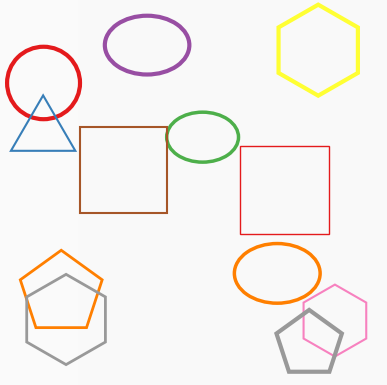[{"shape": "square", "thickness": 1, "radius": 0.57, "center": [0.734, 0.507]}, {"shape": "circle", "thickness": 3, "radius": 0.47, "center": [0.112, 0.784]}, {"shape": "triangle", "thickness": 1.5, "radius": 0.48, "center": [0.111, 0.656]}, {"shape": "oval", "thickness": 2.5, "radius": 0.46, "center": [0.523, 0.644]}, {"shape": "oval", "thickness": 3, "radius": 0.55, "center": [0.38, 0.883]}, {"shape": "oval", "thickness": 2.5, "radius": 0.55, "center": [0.715, 0.29]}, {"shape": "pentagon", "thickness": 2, "radius": 0.56, "center": [0.158, 0.239]}, {"shape": "hexagon", "thickness": 3, "radius": 0.59, "center": [0.821, 0.87]}, {"shape": "square", "thickness": 1.5, "radius": 0.56, "center": [0.319, 0.558]}, {"shape": "hexagon", "thickness": 1.5, "radius": 0.47, "center": [0.864, 0.167]}, {"shape": "hexagon", "thickness": 2, "radius": 0.59, "center": [0.17, 0.17]}, {"shape": "pentagon", "thickness": 3, "radius": 0.44, "center": [0.798, 0.106]}]